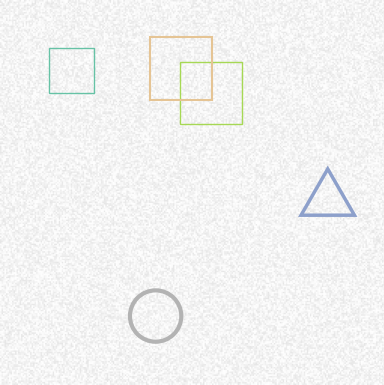[{"shape": "square", "thickness": 1, "radius": 0.29, "center": [0.186, 0.817]}, {"shape": "triangle", "thickness": 2.5, "radius": 0.4, "center": [0.851, 0.481]}, {"shape": "square", "thickness": 1, "radius": 0.4, "center": [0.548, 0.758]}, {"shape": "square", "thickness": 1.5, "radius": 0.41, "center": [0.47, 0.822]}, {"shape": "circle", "thickness": 3, "radius": 0.33, "center": [0.404, 0.179]}]